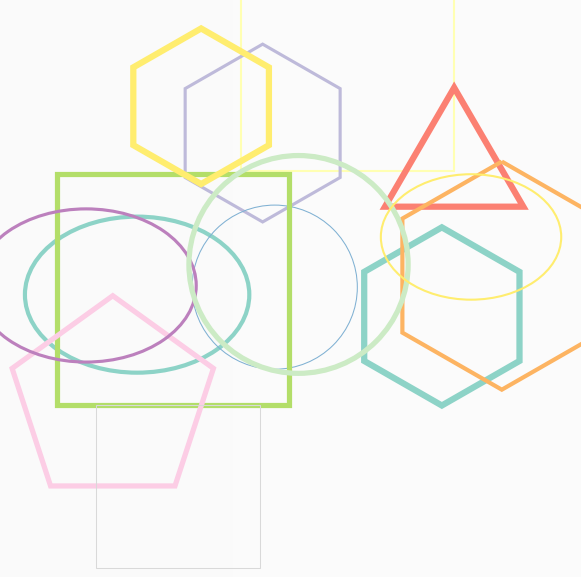[{"shape": "hexagon", "thickness": 3, "radius": 0.77, "center": [0.76, 0.451]}, {"shape": "oval", "thickness": 2, "radius": 0.97, "center": [0.236, 0.489]}, {"shape": "square", "thickness": 1, "radius": 0.92, "center": [0.597, 0.885]}, {"shape": "hexagon", "thickness": 1.5, "radius": 0.77, "center": [0.452, 0.769]}, {"shape": "triangle", "thickness": 3, "radius": 0.69, "center": [0.781, 0.71]}, {"shape": "circle", "thickness": 0.5, "radius": 0.71, "center": [0.473, 0.502]}, {"shape": "hexagon", "thickness": 2, "radius": 0.99, "center": [0.863, 0.522]}, {"shape": "square", "thickness": 2.5, "radius": 1.0, "center": [0.298, 0.498]}, {"shape": "pentagon", "thickness": 2.5, "radius": 0.91, "center": [0.194, 0.305]}, {"shape": "square", "thickness": 0.5, "radius": 0.7, "center": [0.306, 0.156]}, {"shape": "oval", "thickness": 1.5, "radius": 0.95, "center": [0.148, 0.505]}, {"shape": "circle", "thickness": 2.5, "radius": 0.94, "center": [0.514, 0.541]}, {"shape": "oval", "thickness": 1, "radius": 0.78, "center": [0.81, 0.589]}, {"shape": "hexagon", "thickness": 3, "radius": 0.67, "center": [0.346, 0.815]}]